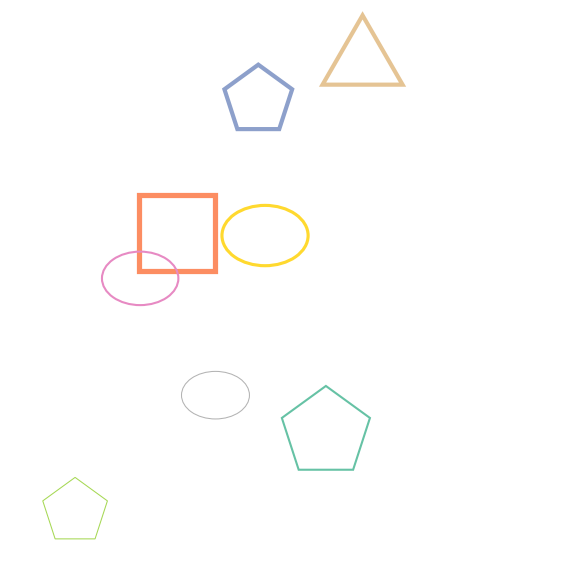[{"shape": "pentagon", "thickness": 1, "radius": 0.4, "center": [0.564, 0.251]}, {"shape": "square", "thickness": 2.5, "radius": 0.33, "center": [0.306, 0.595]}, {"shape": "pentagon", "thickness": 2, "radius": 0.31, "center": [0.447, 0.825]}, {"shape": "oval", "thickness": 1, "radius": 0.33, "center": [0.243, 0.517]}, {"shape": "pentagon", "thickness": 0.5, "radius": 0.29, "center": [0.13, 0.114]}, {"shape": "oval", "thickness": 1.5, "radius": 0.37, "center": [0.459, 0.591]}, {"shape": "triangle", "thickness": 2, "radius": 0.4, "center": [0.628, 0.893]}, {"shape": "oval", "thickness": 0.5, "radius": 0.29, "center": [0.373, 0.315]}]